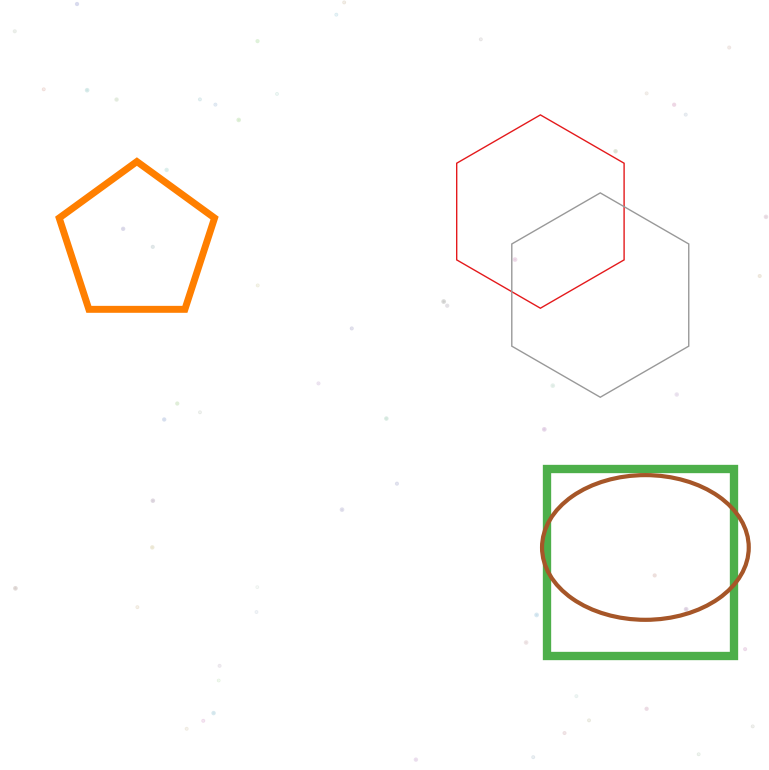[{"shape": "hexagon", "thickness": 0.5, "radius": 0.63, "center": [0.702, 0.725]}, {"shape": "square", "thickness": 3, "radius": 0.61, "center": [0.832, 0.27]}, {"shape": "pentagon", "thickness": 2.5, "radius": 0.53, "center": [0.178, 0.684]}, {"shape": "oval", "thickness": 1.5, "radius": 0.67, "center": [0.838, 0.289]}, {"shape": "hexagon", "thickness": 0.5, "radius": 0.66, "center": [0.78, 0.617]}]